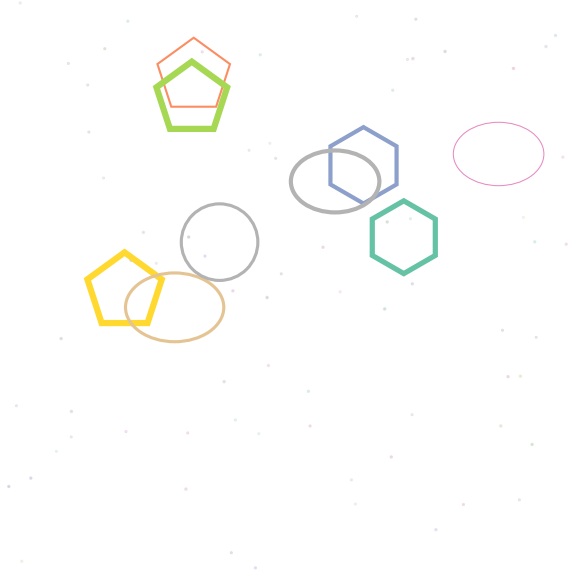[{"shape": "hexagon", "thickness": 2.5, "radius": 0.32, "center": [0.699, 0.588]}, {"shape": "pentagon", "thickness": 1, "radius": 0.33, "center": [0.335, 0.868]}, {"shape": "hexagon", "thickness": 2, "radius": 0.33, "center": [0.629, 0.713]}, {"shape": "oval", "thickness": 0.5, "radius": 0.39, "center": [0.863, 0.732]}, {"shape": "pentagon", "thickness": 3, "radius": 0.32, "center": [0.332, 0.828]}, {"shape": "pentagon", "thickness": 3, "radius": 0.34, "center": [0.216, 0.494]}, {"shape": "oval", "thickness": 1.5, "radius": 0.43, "center": [0.302, 0.467]}, {"shape": "circle", "thickness": 1.5, "radius": 0.33, "center": [0.38, 0.58]}, {"shape": "oval", "thickness": 2, "radius": 0.38, "center": [0.58, 0.685]}]